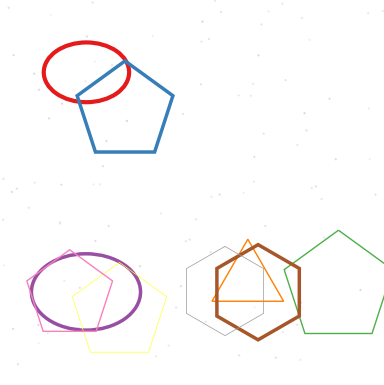[{"shape": "oval", "thickness": 3, "radius": 0.55, "center": [0.225, 0.812]}, {"shape": "pentagon", "thickness": 2.5, "radius": 0.65, "center": [0.325, 0.711]}, {"shape": "pentagon", "thickness": 1, "radius": 0.74, "center": [0.879, 0.254]}, {"shape": "oval", "thickness": 2.5, "radius": 0.71, "center": [0.223, 0.242]}, {"shape": "triangle", "thickness": 1, "radius": 0.54, "center": [0.644, 0.271]}, {"shape": "pentagon", "thickness": 0.5, "radius": 0.64, "center": [0.31, 0.189]}, {"shape": "hexagon", "thickness": 2.5, "radius": 0.62, "center": [0.67, 0.241]}, {"shape": "pentagon", "thickness": 1, "radius": 0.59, "center": [0.181, 0.234]}, {"shape": "hexagon", "thickness": 0.5, "radius": 0.58, "center": [0.584, 0.244]}]